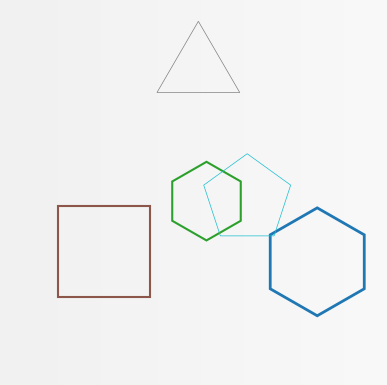[{"shape": "hexagon", "thickness": 2, "radius": 0.7, "center": [0.819, 0.32]}, {"shape": "hexagon", "thickness": 1.5, "radius": 0.51, "center": [0.533, 0.478]}, {"shape": "square", "thickness": 1.5, "radius": 0.59, "center": [0.267, 0.347]}, {"shape": "triangle", "thickness": 0.5, "radius": 0.62, "center": [0.512, 0.821]}, {"shape": "pentagon", "thickness": 0.5, "radius": 0.59, "center": [0.638, 0.483]}]